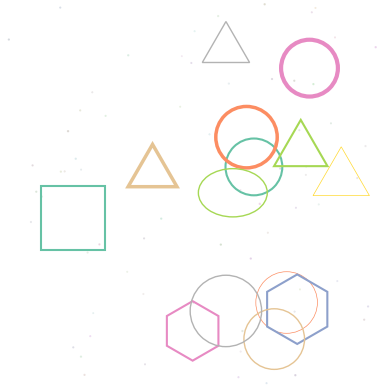[{"shape": "square", "thickness": 1.5, "radius": 0.41, "center": [0.189, 0.434]}, {"shape": "circle", "thickness": 1.5, "radius": 0.37, "center": [0.659, 0.566]}, {"shape": "circle", "thickness": 2.5, "radius": 0.4, "center": [0.64, 0.644]}, {"shape": "circle", "thickness": 0.5, "radius": 0.4, "center": [0.744, 0.214]}, {"shape": "hexagon", "thickness": 1.5, "radius": 0.45, "center": [0.772, 0.197]}, {"shape": "hexagon", "thickness": 1.5, "radius": 0.39, "center": [0.5, 0.141]}, {"shape": "circle", "thickness": 3, "radius": 0.37, "center": [0.804, 0.823]}, {"shape": "triangle", "thickness": 1.5, "radius": 0.4, "center": [0.781, 0.608]}, {"shape": "oval", "thickness": 1, "radius": 0.45, "center": [0.605, 0.499]}, {"shape": "triangle", "thickness": 0.5, "radius": 0.42, "center": [0.886, 0.534]}, {"shape": "circle", "thickness": 1, "radius": 0.39, "center": [0.712, 0.119]}, {"shape": "triangle", "thickness": 2.5, "radius": 0.37, "center": [0.396, 0.552]}, {"shape": "circle", "thickness": 1, "radius": 0.46, "center": [0.587, 0.192]}, {"shape": "triangle", "thickness": 1, "radius": 0.35, "center": [0.587, 0.873]}]